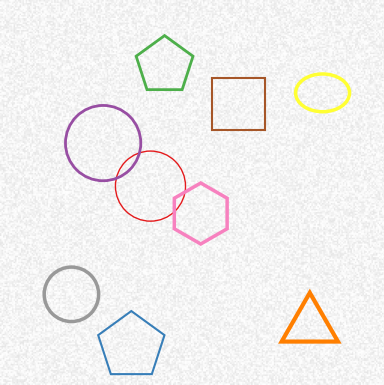[{"shape": "circle", "thickness": 1, "radius": 0.46, "center": [0.391, 0.517]}, {"shape": "pentagon", "thickness": 1.5, "radius": 0.45, "center": [0.341, 0.102]}, {"shape": "pentagon", "thickness": 2, "radius": 0.39, "center": [0.427, 0.83]}, {"shape": "circle", "thickness": 2, "radius": 0.49, "center": [0.268, 0.628]}, {"shape": "triangle", "thickness": 3, "radius": 0.42, "center": [0.805, 0.155]}, {"shape": "oval", "thickness": 2.5, "radius": 0.35, "center": [0.838, 0.759]}, {"shape": "square", "thickness": 1.5, "radius": 0.34, "center": [0.619, 0.73]}, {"shape": "hexagon", "thickness": 2.5, "radius": 0.4, "center": [0.521, 0.445]}, {"shape": "circle", "thickness": 2.5, "radius": 0.35, "center": [0.186, 0.236]}]